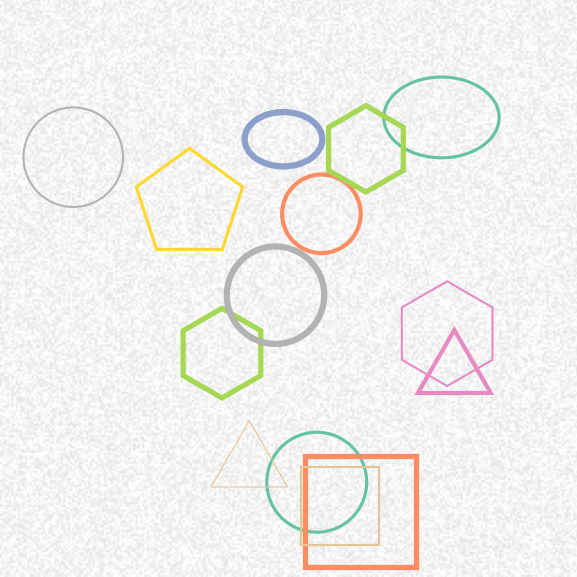[{"shape": "circle", "thickness": 1.5, "radius": 0.43, "center": [0.548, 0.164]}, {"shape": "oval", "thickness": 1.5, "radius": 0.5, "center": [0.764, 0.796]}, {"shape": "circle", "thickness": 2, "radius": 0.34, "center": [0.557, 0.629]}, {"shape": "square", "thickness": 2.5, "radius": 0.48, "center": [0.625, 0.113]}, {"shape": "oval", "thickness": 3, "radius": 0.34, "center": [0.491, 0.758]}, {"shape": "hexagon", "thickness": 1, "radius": 0.45, "center": [0.774, 0.421]}, {"shape": "triangle", "thickness": 2, "radius": 0.36, "center": [0.787, 0.355]}, {"shape": "hexagon", "thickness": 2.5, "radius": 0.37, "center": [0.634, 0.741]}, {"shape": "hexagon", "thickness": 2.5, "radius": 0.39, "center": [0.384, 0.388]}, {"shape": "pentagon", "thickness": 1.5, "radius": 0.48, "center": [0.328, 0.646]}, {"shape": "triangle", "thickness": 0.5, "radius": 0.38, "center": [0.432, 0.194]}, {"shape": "square", "thickness": 1, "radius": 0.34, "center": [0.589, 0.124]}, {"shape": "circle", "thickness": 1, "radius": 0.43, "center": [0.127, 0.727]}, {"shape": "circle", "thickness": 3, "radius": 0.42, "center": [0.477, 0.488]}]